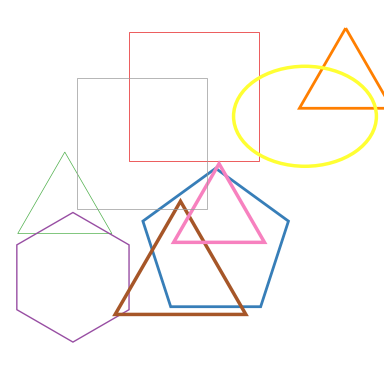[{"shape": "square", "thickness": 0.5, "radius": 0.84, "center": [0.504, 0.75]}, {"shape": "pentagon", "thickness": 2, "radius": 0.99, "center": [0.56, 0.364]}, {"shape": "triangle", "thickness": 0.5, "radius": 0.71, "center": [0.168, 0.464]}, {"shape": "hexagon", "thickness": 1, "radius": 0.84, "center": [0.189, 0.28]}, {"shape": "triangle", "thickness": 2, "radius": 0.69, "center": [0.898, 0.788]}, {"shape": "oval", "thickness": 2.5, "radius": 0.93, "center": [0.792, 0.698]}, {"shape": "triangle", "thickness": 2.5, "radius": 0.98, "center": [0.469, 0.281]}, {"shape": "triangle", "thickness": 2.5, "radius": 0.68, "center": [0.569, 0.439]}, {"shape": "square", "thickness": 0.5, "radius": 0.85, "center": [0.37, 0.627]}]